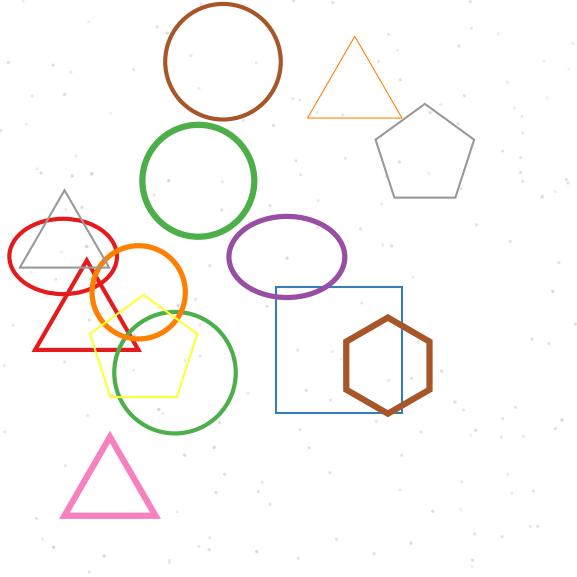[{"shape": "triangle", "thickness": 2, "radius": 0.52, "center": [0.15, 0.445]}, {"shape": "oval", "thickness": 2, "radius": 0.47, "center": [0.109, 0.555]}, {"shape": "square", "thickness": 1, "radius": 0.55, "center": [0.587, 0.393]}, {"shape": "circle", "thickness": 2, "radius": 0.53, "center": [0.303, 0.354]}, {"shape": "circle", "thickness": 3, "radius": 0.48, "center": [0.343, 0.686]}, {"shape": "oval", "thickness": 2.5, "radius": 0.5, "center": [0.497, 0.554]}, {"shape": "circle", "thickness": 2.5, "radius": 0.4, "center": [0.24, 0.493]}, {"shape": "triangle", "thickness": 0.5, "radius": 0.47, "center": [0.614, 0.842]}, {"shape": "pentagon", "thickness": 1, "radius": 0.49, "center": [0.249, 0.391]}, {"shape": "hexagon", "thickness": 3, "radius": 0.42, "center": [0.672, 0.366]}, {"shape": "circle", "thickness": 2, "radius": 0.5, "center": [0.386, 0.892]}, {"shape": "triangle", "thickness": 3, "radius": 0.46, "center": [0.19, 0.152]}, {"shape": "pentagon", "thickness": 1, "radius": 0.45, "center": [0.736, 0.73]}, {"shape": "triangle", "thickness": 1, "radius": 0.45, "center": [0.112, 0.58]}]